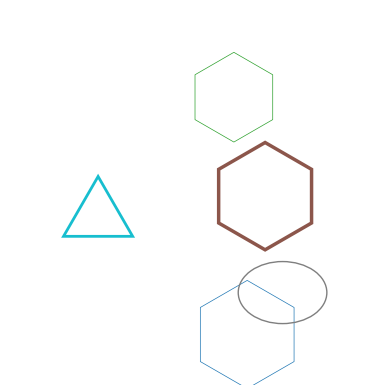[{"shape": "hexagon", "thickness": 0.5, "radius": 0.7, "center": [0.642, 0.131]}, {"shape": "hexagon", "thickness": 0.5, "radius": 0.58, "center": [0.607, 0.748]}, {"shape": "hexagon", "thickness": 2.5, "radius": 0.7, "center": [0.689, 0.49]}, {"shape": "oval", "thickness": 1, "radius": 0.58, "center": [0.734, 0.24]}, {"shape": "triangle", "thickness": 2, "radius": 0.52, "center": [0.255, 0.438]}]